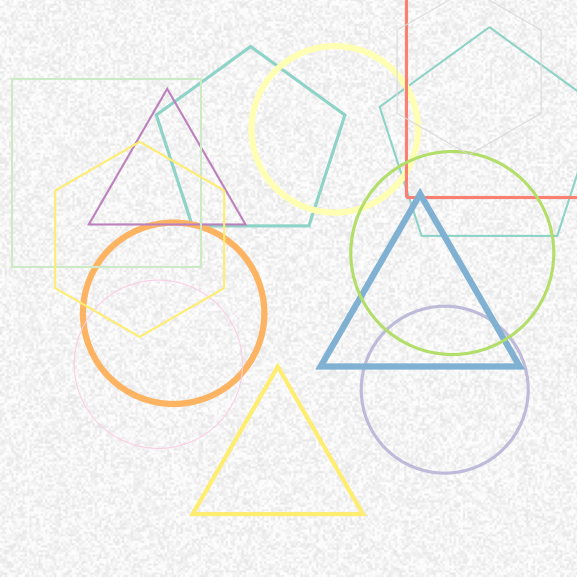[{"shape": "pentagon", "thickness": 1.5, "radius": 0.86, "center": [0.434, 0.747]}, {"shape": "pentagon", "thickness": 1, "radius": 1.0, "center": [0.847, 0.752]}, {"shape": "circle", "thickness": 3, "radius": 0.72, "center": [0.58, 0.775]}, {"shape": "circle", "thickness": 1.5, "radius": 0.72, "center": [0.77, 0.324]}, {"shape": "square", "thickness": 1.5, "radius": 0.97, "center": [0.898, 0.852]}, {"shape": "triangle", "thickness": 3, "radius": 1.0, "center": [0.728, 0.464]}, {"shape": "circle", "thickness": 3, "radius": 0.79, "center": [0.301, 0.457]}, {"shape": "circle", "thickness": 1.5, "radius": 0.88, "center": [0.783, 0.561]}, {"shape": "circle", "thickness": 0.5, "radius": 0.73, "center": [0.274, 0.368]}, {"shape": "hexagon", "thickness": 0.5, "radius": 0.72, "center": [0.812, 0.875]}, {"shape": "triangle", "thickness": 1, "radius": 0.78, "center": [0.289, 0.689]}, {"shape": "square", "thickness": 1, "radius": 0.82, "center": [0.185, 0.7]}, {"shape": "triangle", "thickness": 2, "radius": 0.85, "center": [0.481, 0.194]}, {"shape": "hexagon", "thickness": 1, "radius": 0.84, "center": [0.242, 0.585]}]